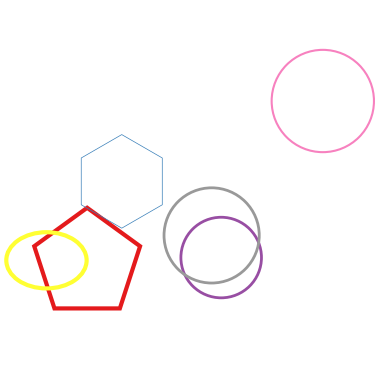[{"shape": "pentagon", "thickness": 3, "radius": 0.72, "center": [0.226, 0.316]}, {"shape": "hexagon", "thickness": 0.5, "radius": 0.61, "center": [0.316, 0.529]}, {"shape": "circle", "thickness": 2, "radius": 0.52, "center": [0.575, 0.331]}, {"shape": "oval", "thickness": 3, "radius": 0.52, "center": [0.121, 0.324]}, {"shape": "circle", "thickness": 1.5, "radius": 0.66, "center": [0.838, 0.738]}, {"shape": "circle", "thickness": 2, "radius": 0.62, "center": [0.55, 0.389]}]